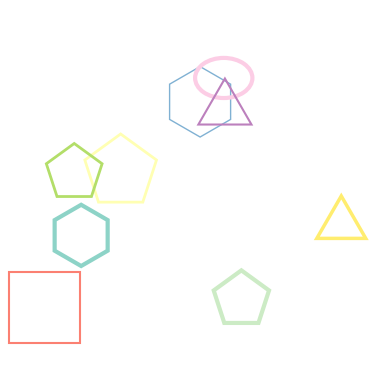[{"shape": "hexagon", "thickness": 3, "radius": 0.4, "center": [0.211, 0.389]}, {"shape": "pentagon", "thickness": 2, "radius": 0.49, "center": [0.313, 0.554]}, {"shape": "square", "thickness": 1.5, "radius": 0.46, "center": [0.115, 0.201]}, {"shape": "hexagon", "thickness": 1, "radius": 0.46, "center": [0.52, 0.736]}, {"shape": "pentagon", "thickness": 2, "radius": 0.38, "center": [0.193, 0.551]}, {"shape": "oval", "thickness": 3, "radius": 0.37, "center": [0.581, 0.797]}, {"shape": "triangle", "thickness": 1.5, "radius": 0.4, "center": [0.584, 0.716]}, {"shape": "pentagon", "thickness": 3, "radius": 0.38, "center": [0.627, 0.222]}, {"shape": "triangle", "thickness": 2.5, "radius": 0.37, "center": [0.886, 0.418]}]